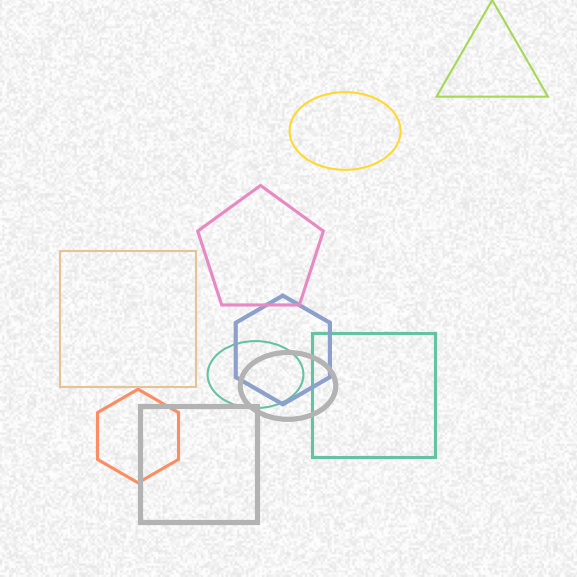[{"shape": "square", "thickness": 1.5, "radius": 0.53, "center": [0.646, 0.315]}, {"shape": "oval", "thickness": 1, "radius": 0.41, "center": [0.442, 0.35]}, {"shape": "hexagon", "thickness": 1.5, "radius": 0.41, "center": [0.239, 0.244]}, {"shape": "hexagon", "thickness": 2, "radius": 0.47, "center": [0.49, 0.393]}, {"shape": "pentagon", "thickness": 1.5, "radius": 0.57, "center": [0.451, 0.564]}, {"shape": "triangle", "thickness": 1, "radius": 0.56, "center": [0.852, 0.888]}, {"shape": "oval", "thickness": 1, "radius": 0.48, "center": [0.598, 0.772]}, {"shape": "square", "thickness": 1, "radius": 0.59, "center": [0.222, 0.447]}, {"shape": "oval", "thickness": 2.5, "radius": 0.41, "center": [0.499, 0.331]}, {"shape": "square", "thickness": 2.5, "radius": 0.5, "center": [0.344, 0.195]}]